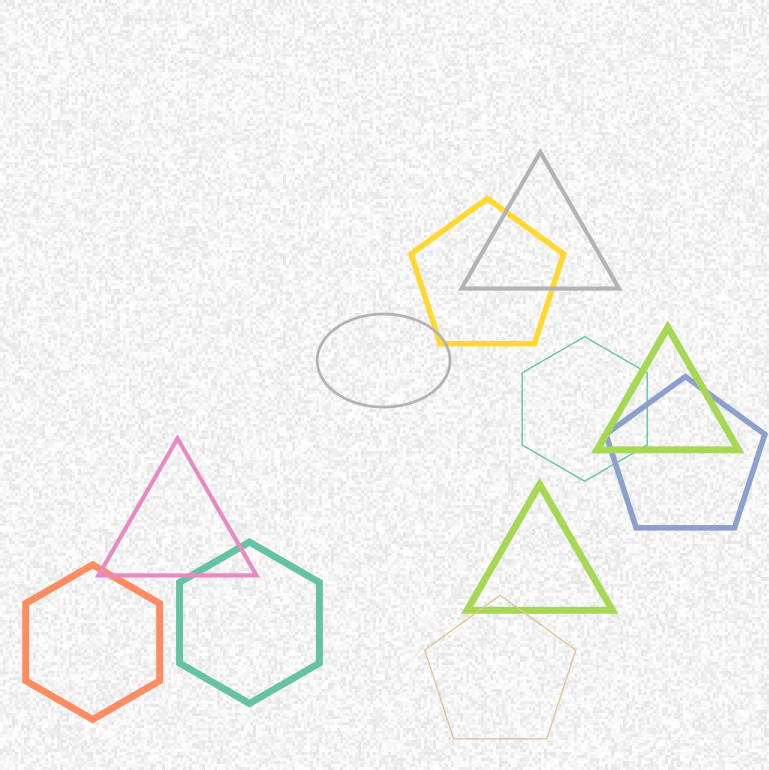[{"shape": "hexagon", "thickness": 2.5, "radius": 0.52, "center": [0.324, 0.191]}, {"shape": "hexagon", "thickness": 0.5, "radius": 0.47, "center": [0.759, 0.469]}, {"shape": "hexagon", "thickness": 2.5, "radius": 0.5, "center": [0.12, 0.166]}, {"shape": "pentagon", "thickness": 2, "radius": 0.54, "center": [0.89, 0.402]}, {"shape": "triangle", "thickness": 1.5, "radius": 0.59, "center": [0.23, 0.312]}, {"shape": "triangle", "thickness": 2.5, "radius": 0.55, "center": [0.701, 0.262]}, {"shape": "triangle", "thickness": 2.5, "radius": 0.53, "center": [0.867, 0.469]}, {"shape": "pentagon", "thickness": 2, "radius": 0.52, "center": [0.633, 0.638]}, {"shape": "pentagon", "thickness": 0.5, "radius": 0.52, "center": [0.65, 0.124]}, {"shape": "oval", "thickness": 1, "radius": 0.43, "center": [0.498, 0.532]}, {"shape": "triangle", "thickness": 1.5, "radius": 0.59, "center": [0.702, 0.684]}]